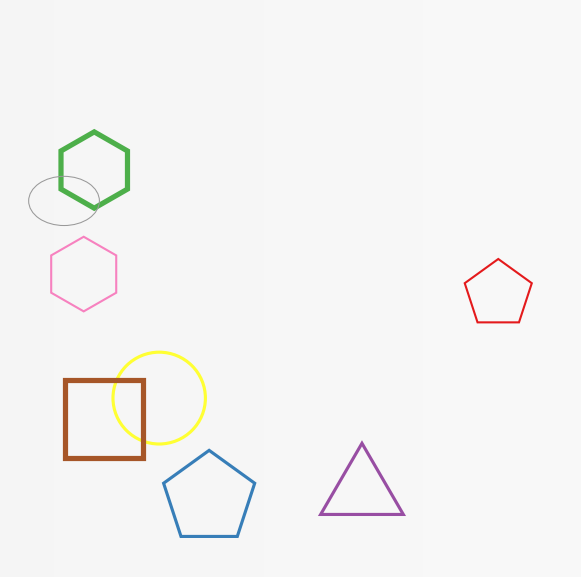[{"shape": "pentagon", "thickness": 1, "radius": 0.3, "center": [0.857, 0.49]}, {"shape": "pentagon", "thickness": 1.5, "radius": 0.41, "center": [0.36, 0.137]}, {"shape": "hexagon", "thickness": 2.5, "radius": 0.33, "center": [0.162, 0.705]}, {"shape": "triangle", "thickness": 1.5, "radius": 0.41, "center": [0.623, 0.149]}, {"shape": "circle", "thickness": 1.5, "radius": 0.4, "center": [0.274, 0.31]}, {"shape": "square", "thickness": 2.5, "radius": 0.34, "center": [0.179, 0.273]}, {"shape": "hexagon", "thickness": 1, "radius": 0.32, "center": [0.144, 0.525]}, {"shape": "oval", "thickness": 0.5, "radius": 0.3, "center": [0.11, 0.651]}]